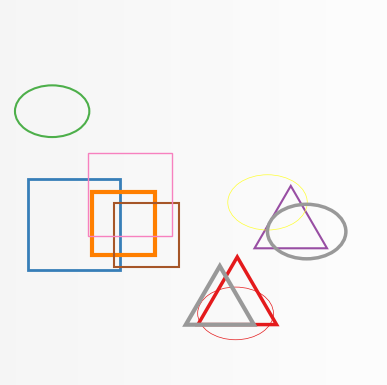[{"shape": "oval", "thickness": 0.5, "radius": 0.49, "center": [0.608, 0.186]}, {"shape": "triangle", "thickness": 2.5, "radius": 0.59, "center": [0.612, 0.215]}, {"shape": "square", "thickness": 2, "radius": 0.59, "center": [0.191, 0.417]}, {"shape": "oval", "thickness": 1.5, "radius": 0.48, "center": [0.135, 0.711]}, {"shape": "triangle", "thickness": 1.5, "radius": 0.54, "center": [0.75, 0.409]}, {"shape": "square", "thickness": 3, "radius": 0.41, "center": [0.319, 0.42]}, {"shape": "oval", "thickness": 0.5, "radius": 0.51, "center": [0.69, 0.474]}, {"shape": "square", "thickness": 1.5, "radius": 0.42, "center": [0.378, 0.39]}, {"shape": "square", "thickness": 1, "radius": 0.54, "center": [0.336, 0.495]}, {"shape": "oval", "thickness": 2.5, "radius": 0.51, "center": [0.791, 0.399]}, {"shape": "triangle", "thickness": 3, "radius": 0.51, "center": [0.567, 0.207]}]